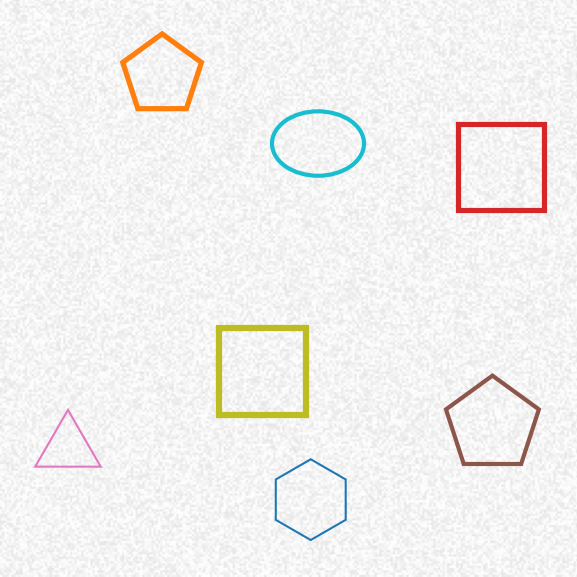[{"shape": "hexagon", "thickness": 1, "radius": 0.35, "center": [0.538, 0.134]}, {"shape": "pentagon", "thickness": 2.5, "radius": 0.36, "center": [0.281, 0.869]}, {"shape": "square", "thickness": 2.5, "radius": 0.37, "center": [0.867, 0.71]}, {"shape": "pentagon", "thickness": 2, "radius": 0.42, "center": [0.853, 0.264]}, {"shape": "triangle", "thickness": 1, "radius": 0.33, "center": [0.118, 0.224]}, {"shape": "square", "thickness": 3, "radius": 0.38, "center": [0.455, 0.355]}, {"shape": "oval", "thickness": 2, "radius": 0.4, "center": [0.551, 0.751]}]